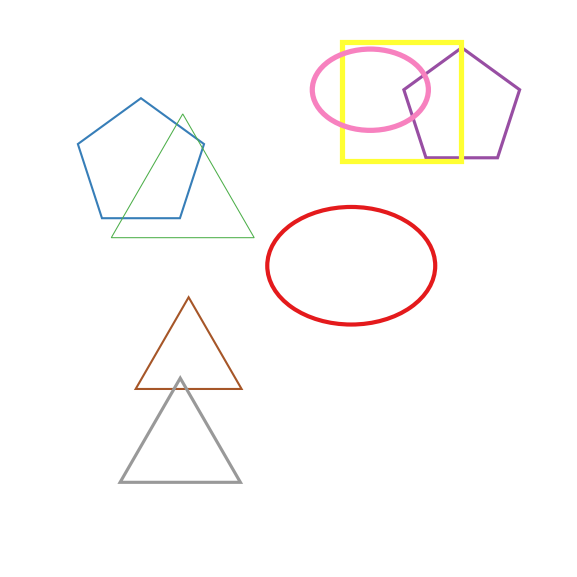[{"shape": "oval", "thickness": 2, "radius": 0.73, "center": [0.608, 0.539]}, {"shape": "pentagon", "thickness": 1, "radius": 0.57, "center": [0.244, 0.714]}, {"shape": "triangle", "thickness": 0.5, "radius": 0.71, "center": [0.316, 0.659]}, {"shape": "pentagon", "thickness": 1.5, "radius": 0.53, "center": [0.8, 0.811]}, {"shape": "square", "thickness": 2.5, "radius": 0.51, "center": [0.695, 0.824]}, {"shape": "triangle", "thickness": 1, "radius": 0.53, "center": [0.327, 0.379]}, {"shape": "oval", "thickness": 2.5, "radius": 0.5, "center": [0.641, 0.844]}, {"shape": "triangle", "thickness": 1.5, "radius": 0.6, "center": [0.312, 0.224]}]